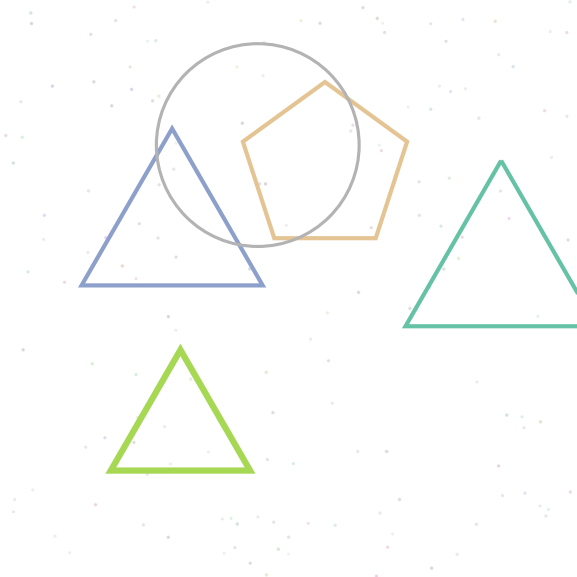[{"shape": "triangle", "thickness": 2, "radius": 0.96, "center": [0.868, 0.53]}, {"shape": "triangle", "thickness": 2, "radius": 0.91, "center": [0.298, 0.595]}, {"shape": "triangle", "thickness": 3, "radius": 0.7, "center": [0.312, 0.254]}, {"shape": "pentagon", "thickness": 2, "radius": 0.75, "center": [0.563, 0.708]}, {"shape": "circle", "thickness": 1.5, "radius": 0.88, "center": [0.446, 0.748]}]